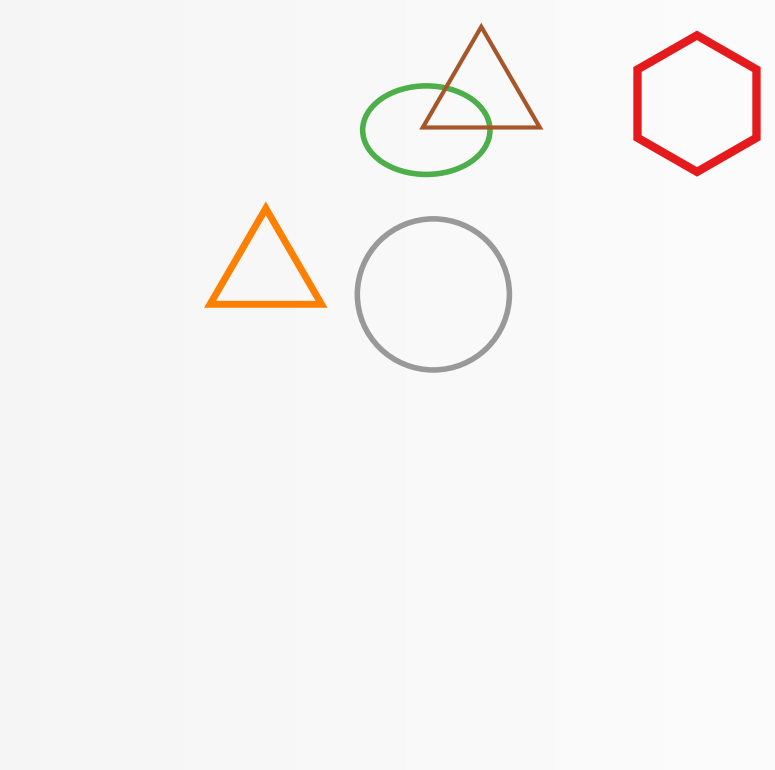[{"shape": "hexagon", "thickness": 3, "radius": 0.44, "center": [0.899, 0.865]}, {"shape": "oval", "thickness": 2, "radius": 0.41, "center": [0.55, 0.831]}, {"shape": "triangle", "thickness": 2.5, "radius": 0.42, "center": [0.343, 0.646]}, {"shape": "triangle", "thickness": 1.5, "radius": 0.44, "center": [0.621, 0.878]}, {"shape": "circle", "thickness": 2, "radius": 0.49, "center": [0.559, 0.618]}]